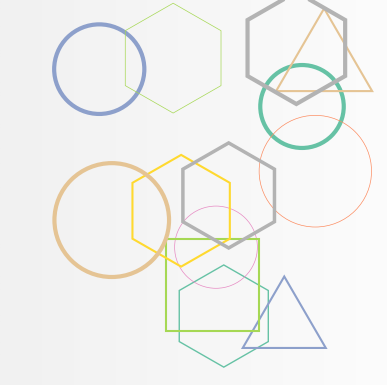[{"shape": "hexagon", "thickness": 1, "radius": 0.66, "center": [0.577, 0.179]}, {"shape": "circle", "thickness": 3, "radius": 0.54, "center": [0.779, 0.723]}, {"shape": "circle", "thickness": 0.5, "radius": 0.73, "center": [0.814, 0.555]}, {"shape": "triangle", "thickness": 1.5, "radius": 0.62, "center": [0.734, 0.158]}, {"shape": "circle", "thickness": 3, "radius": 0.58, "center": [0.256, 0.82]}, {"shape": "circle", "thickness": 0.5, "radius": 0.53, "center": [0.557, 0.358]}, {"shape": "hexagon", "thickness": 0.5, "radius": 0.71, "center": [0.447, 0.849]}, {"shape": "square", "thickness": 1.5, "radius": 0.6, "center": [0.549, 0.26]}, {"shape": "hexagon", "thickness": 1.5, "radius": 0.73, "center": [0.467, 0.453]}, {"shape": "triangle", "thickness": 1.5, "radius": 0.72, "center": [0.836, 0.835]}, {"shape": "circle", "thickness": 3, "radius": 0.74, "center": [0.288, 0.428]}, {"shape": "hexagon", "thickness": 3, "radius": 0.73, "center": [0.765, 0.875]}, {"shape": "hexagon", "thickness": 2.5, "radius": 0.68, "center": [0.59, 0.492]}]